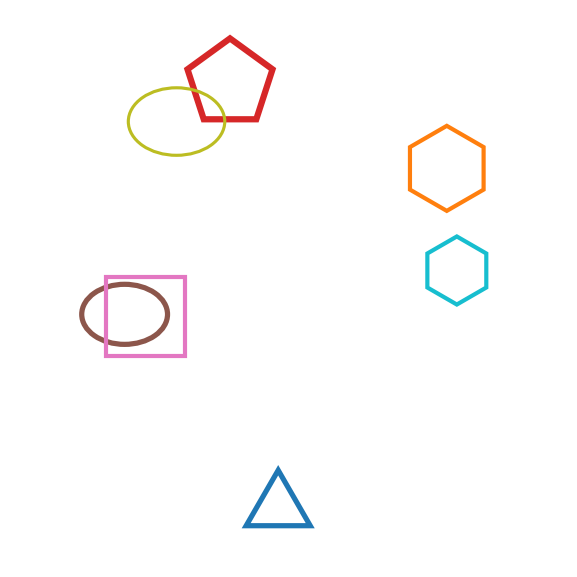[{"shape": "triangle", "thickness": 2.5, "radius": 0.32, "center": [0.482, 0.121]}, {"shape": "hexagon", "thickness": 2, "radius": 0.37, "center": [0.774, 0.708]}, {"shape": "pentagon", "thickness": 3, "radius": 0.39, "center": [0.398, 0.855]}, {"shape": "oval", "thickness": 2.5, "radius": 0.37, "center": [0.216, 0.455]}, {"shape": "square", "thickness": 2, "radius": 0.34, "center": [0.252, 0.452]}, {"shape": "oval", "thickness": 1.5, "radius": 0.42, "center": [0.306, 0.789]}, {"shape": "hexagon", "thickness": 2, "radius": 0.29, "center": [0.791, 0.531]}]